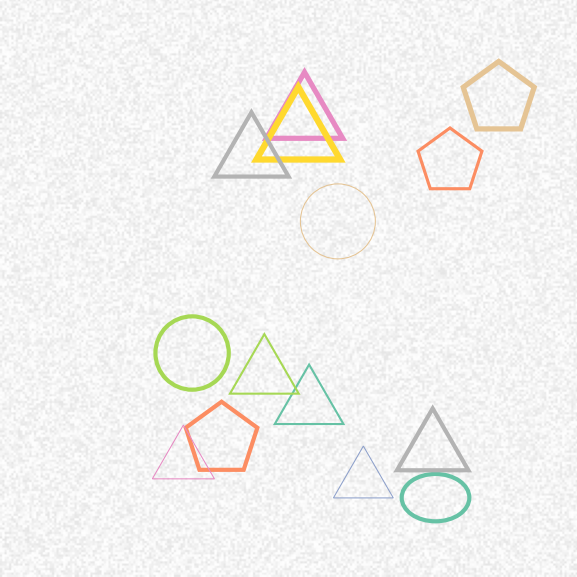[{"shape": "triangle", "thickness": 1, "radius": 0.34, "center": [0.535, 0.299]}, {"shape": "oval", "thickness": 2, "radius": 0.29, "center": [0.754, 0.137]}, {"shape": "pentagon", "thickness": 1.5, "radius": 0.29, "center": [0.779, 0.719]}, {"shape": "pentagon", "thickness": 2, "radius": 0.33, "center": [0.384, 0.238]}, {"shape": "triangle", "thickness": 0.5, "radius": 0.3, "center": [0.629, 0.167]}, {"shape": "triangle", "thickness": 2.5, "radius": 0.38, "center": [0.527, 0.798]}, {"shape": "triangle", "thickness": 0.5, "radius": 0.31, "center": [0.318, 0.201]}, {"shape": "circle", "thickness": 2, "radius": 0.32, "center": [0.333, 0.388]}, {"shape": "triangle", "thickness": 1, "radius": 0.34, "center": [0.458, 0.352]}, {"shape": "triangle", "thickness": 3, "radius": 0.42, "center": [0.517, 0.765]}, {"shape": "circle", "thickness": 0.5, "radius": 0.32, "center": [0.585, 0.616]}, {"shape": "pentagon", "thickness": 2.5, "radius": 0.32, "center": [0.864, 0.828]}, {"shape": "triangle", "thickness": 2, "radius": 0.37, "center": [0.435, 0.731]}, {"shape": "triangle", "thickness": 2, "radius": 0.36, "center": [0.749, 0.22]}]